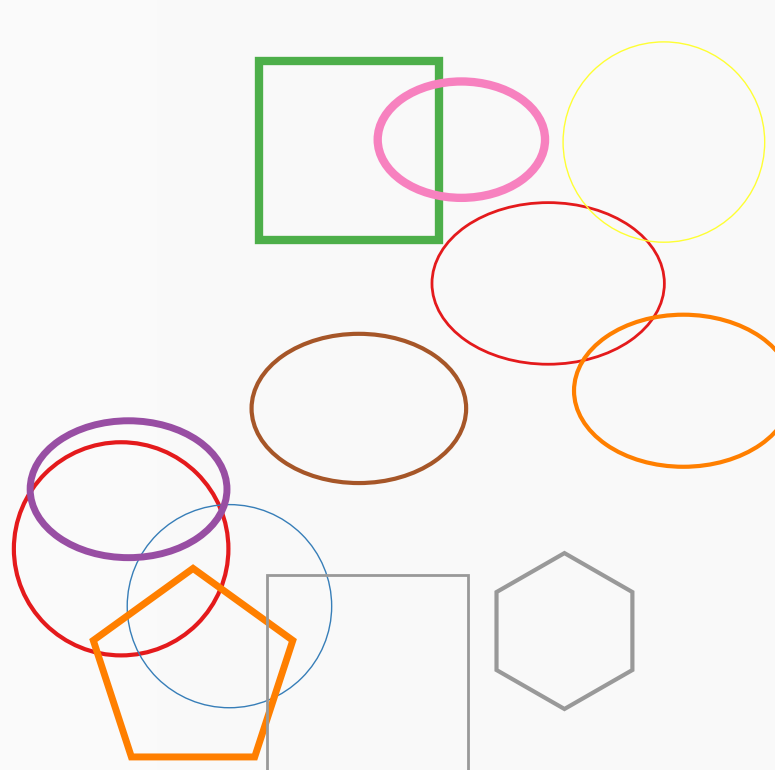[{"shape": "circle", "thickness": 1.5, "radius": 0.69, "center": [0.156, 0.287]}, {"shape": "oval", "thickness": 1, "radius": 0.75, "center": [0.707, 0.632]}, {"shape": "circle", "thickness": 0.5, "radius": 0.66, "center": [0.296, 0.213]}, {"shape": "square", "thickness": 3, "radius": 0.58, "center": [0.451, 0.804]}, {"shape": "oval", "thickness": 2.5, "radius": 0.63, "center": [0.166, 0.365]}, {"shape": "pentagon", "thickness": 2.5, "radius": 0.68, "center": [0.249, 0.126]}, {"shape": "oval", "thickness": 1.5, "radius": 0.71, "center": [0.882, 0.493]}, {"shape": "circle", "thickness": 0.5, "radius": 0.65, "center": [0.857, 0.816]}, {"shape": "oval", "thickness": 1.5, "radius": 0.69, "center": [0.463, 0.47]}, {"shape": "oval", "thickness": 3, "radius": 0.54, "center": [0.595, 0.819]}, {"shape": "hexagon", "thickness": 1.5, "radius": 0.51, "center": [0.728, 0.18]}, {"shape": "square", "thickness": 1, "radius": 0.65, "center": [0.474, 0.123]}]